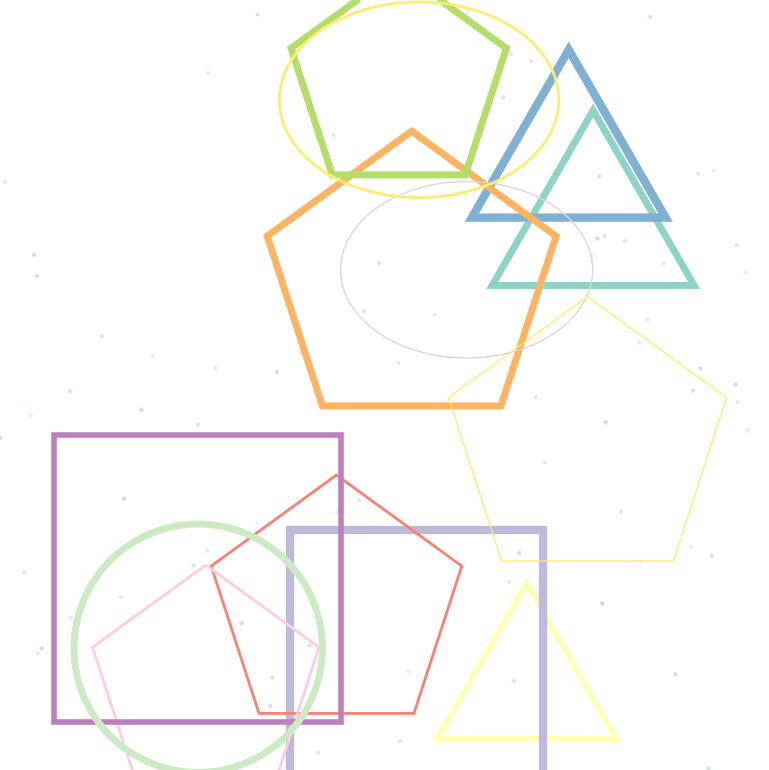[{"shape": "triangle", "thickness": 2.5, "radius": 0.76, "center": [0.77, 0.705]}, {"shape": "triangle", "thickness": 2, "radius": 0.67, "center": [0.684, 0.108]}, {"shape": "square", "thickness": 3, "radius": 0.82, "center": [0.541, 0.147]}, {"shape": "pentagon", "thickness": 1, "radius": 0.86, "center": [0.437, 0.212]}, {"shape": "triangle", "thickness": 3, "radius": 0.73, "center": [0.739, 0.79]}, {"shape": "pentagon", "thickness": 2.5, "radius": 0.99, "center": [0.535, 0.632]}, {"shape": "pentagon", "thickness": 2.5, "radius": 0.74, "center": [0.518, 0.892]}, {"shape": "pentagon", "thickness": 1, "radius": 0.77, "center": [0.267, 0.112]}, {"shape": "oval", "thickness": 0.5, "radius": 0.82, "center": [0.606, 0.65]}, {"shape": "square", "thickness": 2, "radius": 0.93, "center": [0.256, 0.249]}, {"shape": "circle", "thickness": 2.5, "radius": 0.81, "center": [0.257, 0.158]}, {"shape": "oval", "thickness": 1, "radius": 0.91, "center": [0.544, 0.87]}, {"shape": "pentagon", "thickness": 0.5, "radius": 0.95, "center": [0.763, 0.425]}]